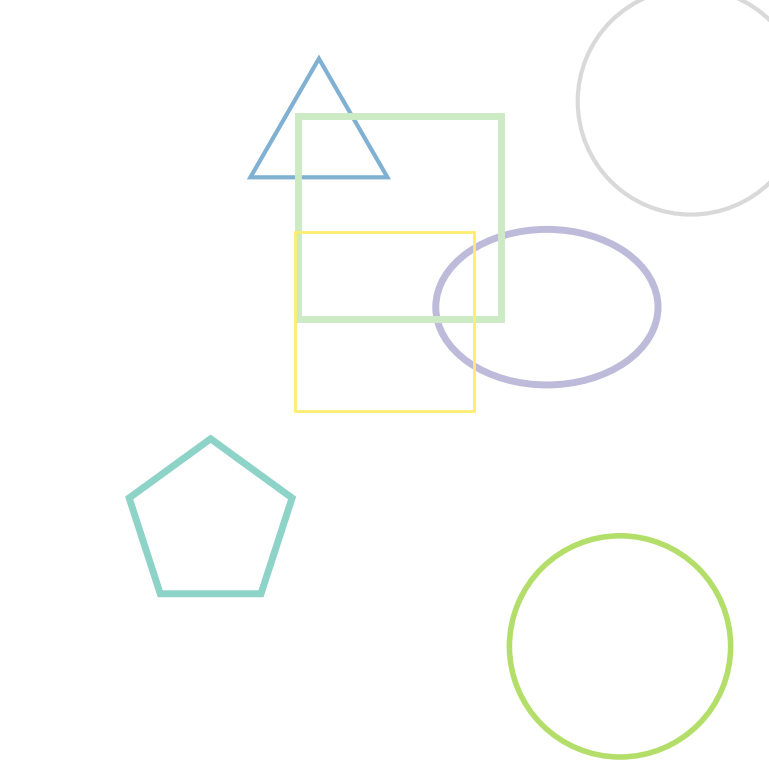[{"shape": "pentagon", "thickness": 2.5, "radius": 0.56, "center": [0.274, 0.319]}, {"shape": "oval", "thickness": 2.5, "radius": 0.72, "center": [0.71, 0.601]}, {"shape": "triangle", "thickness": 1.5, "radius": 0.51, "center": [0.414, 0.821]}, {"shape": "circle", "thickness": 2, "radius": 0.72, "center": [0.805, 0.161]}, {"shape": "circle", "thickness": 1.5, "radius": 0.74, "center": [0.897, 0.868]}, {"shape": "square", "thickness": 2.5, "radius": 0.66, "center": [0.519, 0.718]}, {"shape": "square", "thickness": 1, "radius": 0.58, "center": [0.499, 0.582]}]